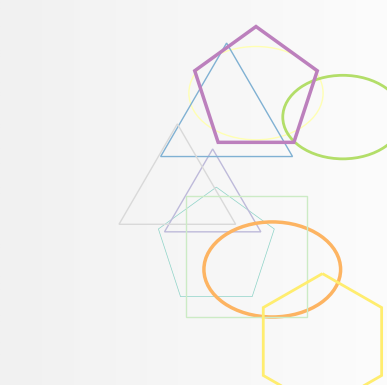[{"shape": "pentagon", "thickness": 0.5, "radius": 0.79, "center": [0.558, 0.357]}, {"shape": "oval", "thickness": 1, "radius": 0.87, "center": [0.661, 0.758]}, {"shape": "triangle", "thickness": 1, "radius": 0.72, "center": [0.549, 0.47]}, {"shape": "triangle", "thickness": 1, "radius": 0.98, "center": [0.585, 0.692]}, {"shape": "oval", "thickness": 2.5, "radius": 0.88, "center": [0.703, 0.3]}, {"shape": "oval", "thickness": 2, "radius": 0.77, "center": [0.885, 0.696]}, {"shape": "triangle", "thickness": 1, "radius": 0.87, "center": [0.458, 0.504]}, {"shape": "pentagon", "thickness": 2.5, "radius": 0.83, "center": [0.661, 0.765]}, {"shape": "square", "thickness": 1, "radius": 0.78, "center": [0.636, 0.333]}, {"shape": "hexagon", "thickness": 2, "radius": 0.88, "center": [0.832, 0.113]}]